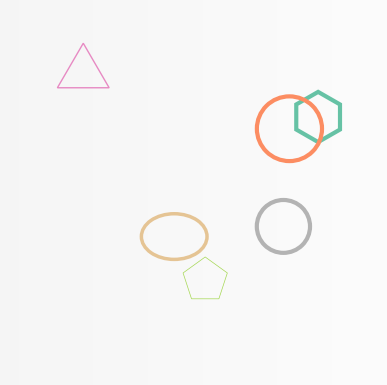[{"shape": "hexagon", "thickness": 3, "radius": 0.33, "center": [0.821, 0.696]}, {"shape": "circle", "thickness": 3, "radius": 0.42, "center": [0.747, 0.666]}, {"shape": "triangle", "thickness": 1, "radius": 0.39, "center": [0.215, 0.811]}, {"shape": "pentagon", "thickness": 0.5, "radius": 0.3, "center": [0.53, 0.272]}, {"shape": "oval", "thickness": 2.5, "radius": 0.42, "center": [0.45, 0.386]}, {"shape": "circle", "thickness": 3, "radius": 0.34, "center": [0.731, 0.412]}]